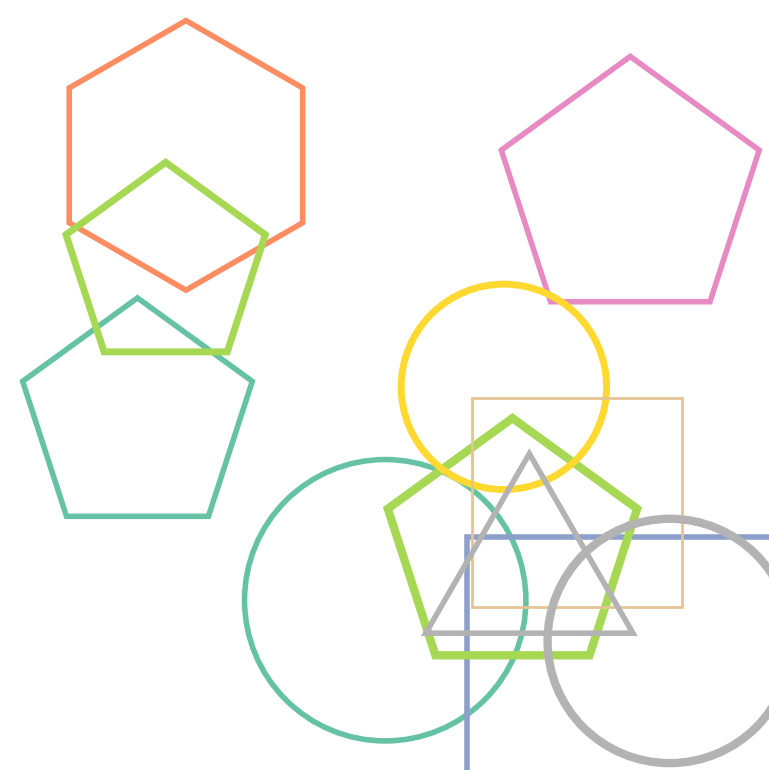[{"shape": "pentagon", "thickness": 2, "radius": 0.78, "center": [0.179, 0.456]}, {"shape": "circle", "thickness": 2, "radius": 0.91, "center": [0.5, 0.22]}, {"shape": "hexagon", "thickness": 2, "radius": 0.88, "center": [0.241, 0.798]}, {"shape": "square", "thickness": 2, "radius": 0.99, "center": [0.804, 0.105]}, {"shape": "pentagon", "thickness": 2, "radius": 0.88, "center": [0.819, 0.751]}, {"shape": "pentagon", "thickness": 2.5, "radius": 0.68, "center": [0.215, 0.653]}, {"shape": "pentagon", "thickness": 3, "radius": 0.85, "center": [0.666, 0.287]}, {"shape": "circle", "thickness": 2.5, "radius": 0.67, "center": [0.654, 0.498]}, {"shape": "square", "thickness": 1, "radius": 0.68, "center": [0.749, 0.347]}, {"shape": "triangle", "thickness": 2, "radius": 0.78, "center": [0.687, 0.255]}, {"shape": "circle", "thickness": 3, "radius": 0.79, "center": [0.87, 0.168]}]